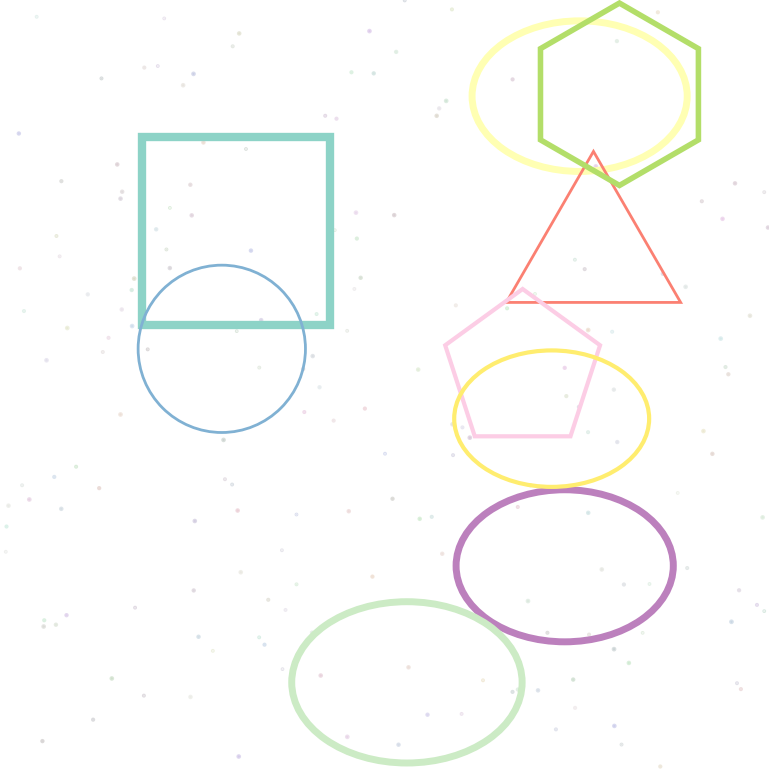[{"shape": "square", "thickness": 3, "radius": 0.61, "center": [0.306, 0.7]}, {"shape": "oval", "thickness": 2.5, "radius": 0.7, "center": [0.753, 0.875]}, {"shape": "triangle", "thickness": 1, "radius": 0.65, "center": [0.771, 0.673]}, {"shape": "circle", "thickness": 1, "radius": 0.54, "center": [0.288, 0.547]}, {"shape": "hexagon", "thickness": 2, "radius": 0.59, "center": [0.804, 0.878]}, {"shape": "pentagon", "thickness": 1.5, "radius": 0.53, "center": [0.679, 0.519]}, {"shape": "oval", "thickness": 2.5, "radius": 0.71, "center": [0.733, 0.265]}, {"shape": "oval", "thickness": 2.5, "radius": 0.75, "center": [0.528, 0.114]}, {"shape": "oval", "thickness": 1.5, "radius": 0.63, "center": [0.716, 0.456]}]